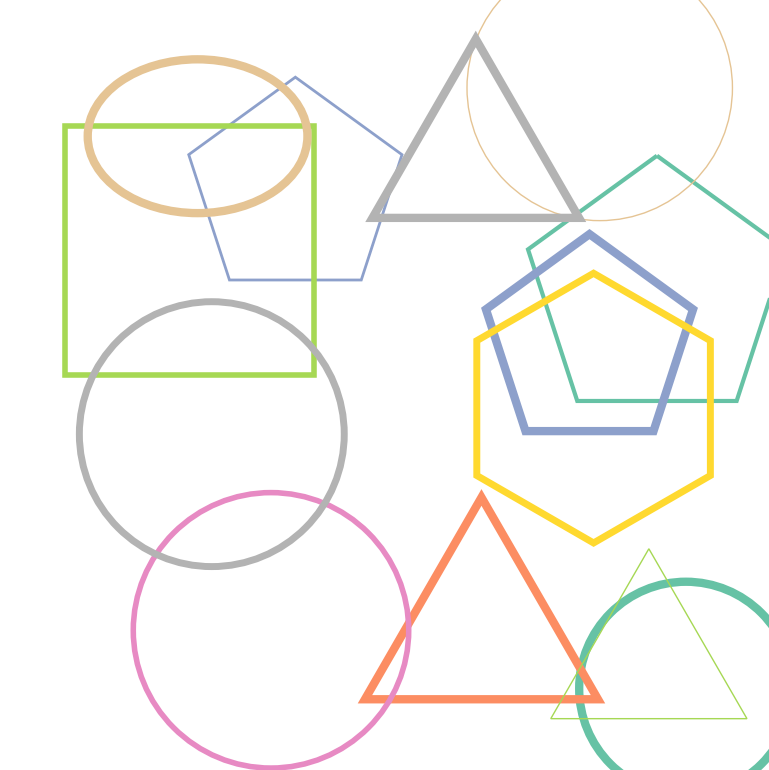[{"shape": "circle", "thickness": 3, "radius": 0.69, "center": [0.891, 0.106]}, {"shape": "pentagon", "thickness": 1.5, "radius": 0.88, "center": [0.853, 0.622]}, {"shape": "triangle", "thickness": 3, "radius": 0.87, "center": [0.625, 0.179]}, {"shape": "pentagon", "thickness": 3, "radius": 0.71, "center": [0.766, 0.555]}, {"shape": "pentagon", "thickness": 1, "radius": 0.73, "center": [0.384, 0.754]}, {"shape": "circle", "thickness": 2, "radius": 0.89, "center": [0.352, 0.181]}, {"shape": "triangle", "thickness": 0.5, "radius": 0.74, "center": [0.843, 0.14]}, {"shape": "square", "thickness": 2, "radius": 0.81, "center": [0.247, 0.675]}, {"shape": "hexagon", "thickness": 2.5, "radius": 0.88, "center": [0.771, 0.47]}, {"shape": "circle", "thickness": 0.5, "radius": 0.86, "center": [0.779, 0.886]}, {"shape": "oval", "thickness": 3, "radius": 0.71, "center": [0.257, 0.823]}, {"shape": "triangle", "thickness": 3, "radius": 0.77, "center": [0.618, 0.794]}, {"shape": "circle", "thickness": 2.5, "radius": 0.86, "center": [0.275, 0.436]}]